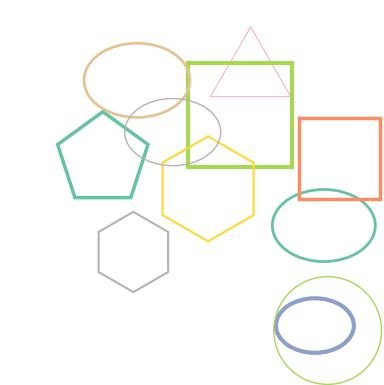[{"shape": "oval", "thickness": 2, "radius": 0.67, "center": [0.841, 0.414]}, {"shape": "pentagon", "thickness": 2.5, "radius": 0.62, "center": [0.267, 0.586]}, {"shape": "square", "thickness": 2.5, "radius": 0.52, "center": [0.882, 0.588]}, {"shape": "oval", "thickness": 3, "radius": 0.51, "center": [0.818, 0.154]}, {"shape": "triangle", "thickness": 0.5, "radius": 0.6, "center": [0.651, 0.809]}, {"shape": "circle", "thickness": 1, "radius": 0.7, "center": [0.851, 0.141]}, {"shape": "square", "thickness": 3, "radius": 0.67, "center": [0.622, 0.7]}, {"shape": "hexagon", "thickness": 1.5, "radius": 0.68, "center": [0.54, 0.509]}, {"shape": "oval", "thickness": 2, "radius": 0.69, "center": [0.356, 0.791]}, {"shape": "oval", "thickness": 1, "radius": 0.62, "center": [0.449, 0.657]}, {"shape": "hexagon", "thickness": 1.5, "radius": 0.52, "center": [0.346, 0.346]}]